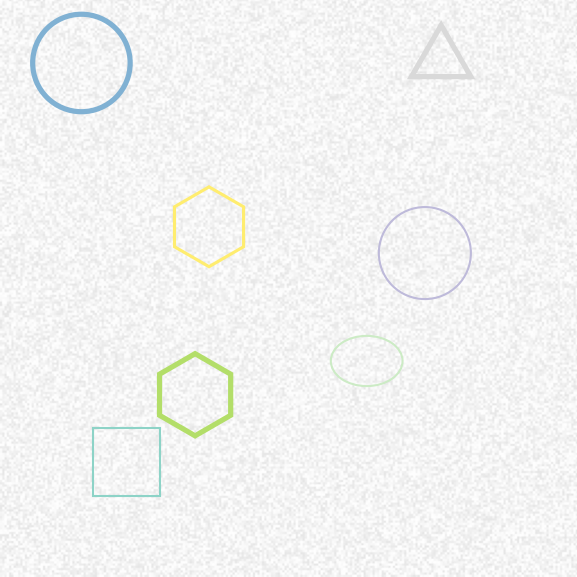[{"shape": "square", "thickness": 1, "radius": 0.29, "center": [0.219, 0.199]}, {"shape": "circle", "thickness": 1, "radius": 0.4, "center": [0.736, 0.561]}, {"shape": "circle", "thickness": 2.5, "radius": 0.42, "center": [0.141, 0.89]}, {"shape": "hexagon", "thickness": 2.5, "radius": 0.36, "center": [0.338, 0.316]}, {"shape": "triangle", "thickness": 2.5, "radius": 0.3, "center": [0.764, 0.896]}, {"shape": "oval", "thickness": 1, "radius": 0.31, "center": [0.635, 0.374]}, {"shape": "hexagon", "thickness": 1.5, "radius": 0.35, "center": [0.362, 0.606]}]